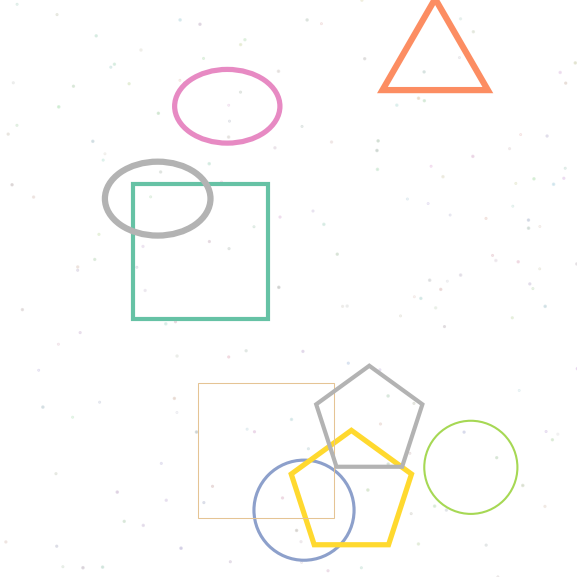[{"shape": "square", "thickness": 2, "radius": 0.58, "center": [0.347, 0.563]}, {"shape": "triangle", "thickness": 3, "radius": 0.53, "center": [0.754, 0.896]}, {"shape": "circle", "thickness": 1.5, "radius": 0.43, "center": [0.526, 0.116]}, {"shape": "oval", "thickness": 2.5, "radius": 0.46, "center": [0.394, 0.815]}, {"shape": "circle", "thickness": 1, "radius": 0.4, "center": [0.815, 0.19]}, {"shape": "pentagon", "thickness": 2.5, "radius": 0.55, "center": [0.608, 0.144]}, {"shape": "square", "thickness": 0.5, "radius": 0.59, "center": [0.461, 0.219]}, {"shape": "oval", "thickness": 3, "radius": 0.46, "center": [0.273, 0.655]}, {"shape": "pentagon", "thickness": 2, "radius": 0.48, "center": [0.639, 0.269]}]